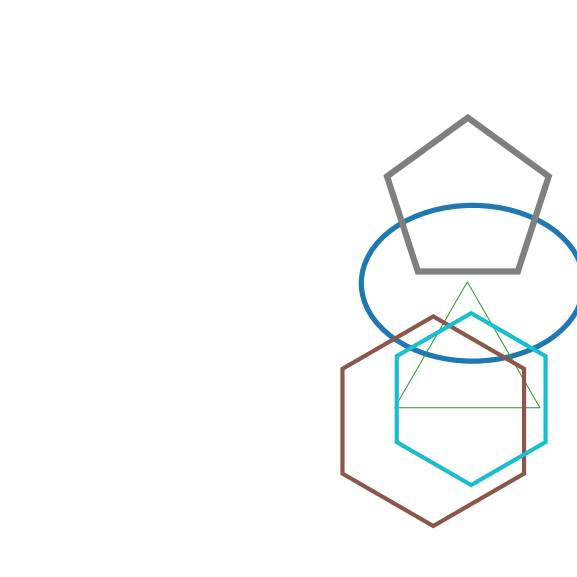[{"shape": "oval", "thickness": 2.5, "radius": 0.96, "center": [0.818, 0.509]}, {"shape": "triangle", "thickness": 0.5, "radius": 0.73, "center": [0.809, 0.366]}, {"shape": "hexagon", "thickness": 2, "radius": 0.91, "center": [0.75, 0.27]}, {"shape": "pentagon", "thickness": 3, "radius": 0.74, "center": [0.81, 0.648]}, {"shape": "hexagon", "thickness": 2, "radius": 0.74, "center": [0.816, 0.308]}]